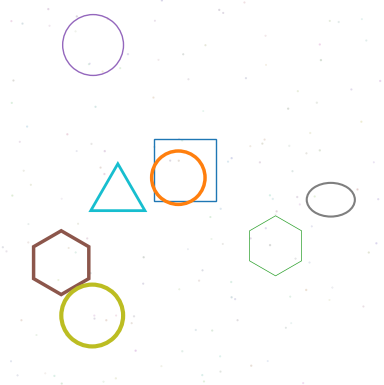[{"shape": "square", "thickness": 1, "radius": 0.4, "center": [0.48, 0.558]}, {"shape": "circle", "thickness": 2.5, "radius": 0.35, "center": [0.463, 0.538]}, {"shape": "hexagon", "thickness": 0.5, "radius": 0.39, "center": [0.716, 0.362]}, {"shape": "circle", "thickness": 1, "radius": 0.4, "center": [0.242, 0.883]}, {"shape": "hexagon", "thickness": 2.5, "radius": 0.41, "center": [0.159, 0.318]}, {"shape": "oval", "thickness": 1.5, "radius": 0.31, "center": [0.859, 0.481]}, {"shape": "circle", "thickness": 3, "radius": 0.4, "center": [0.24, 0.18]}, {"shape": "triangle", "thickness": 2, "radius": 0.41, "center": [0.306, 0.493]}]